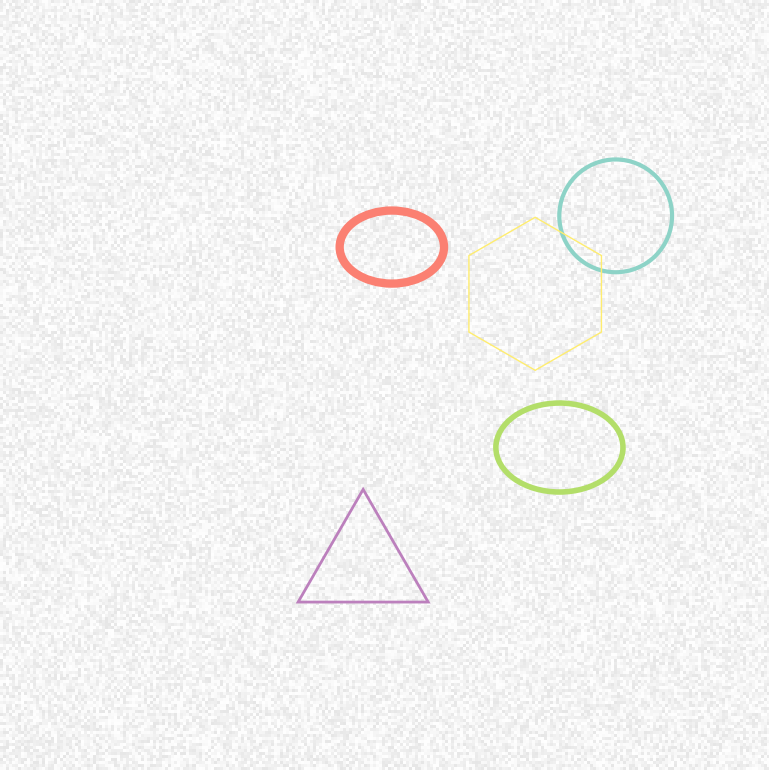[{"shape": "circle", "thickness": 1.5, "radius": 0.37, "center": [0.8, 0.72]}, {"shape": "oval", "thickness": 3, "radius": 0.34, "center": [0.509, 0.679]}, {"shape": "oval", "thickness": 2, "radius": 0.41, "center": [0.727, 0.419]}, {"shape": "triangle", "thickness": 1, "radius": 0.49, "center": [0.472, 0.267]}, {"shape": "hexagon", "thickness": 0.5, "radius": 0.5, "center": [0.695, 0.618]}]